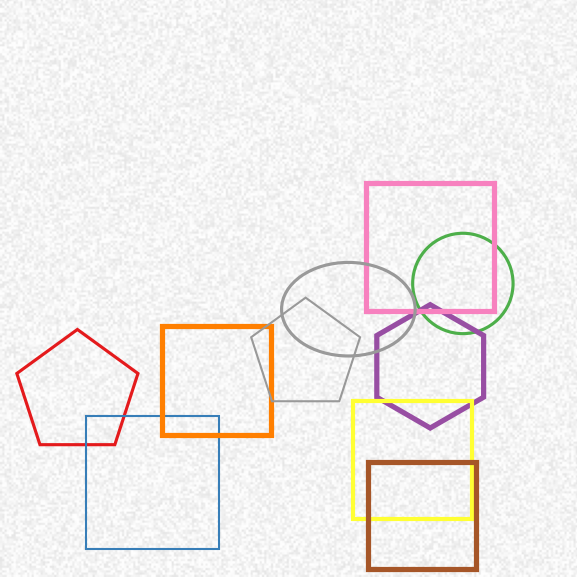[{"shape": "pentagon", "thickness": 1.5, "radius": 0.55, "center": [0.134, 0.318]}, {"shape": "square", "thickness": 1, "radius": 0.58, "center": [0.264, 0.164]}, {"shape": "circle", "thickness": 1.5, "radius": 0.43, "center": [0.802, 0.508]}, {"shape": "hexagon", "thickness": 2.5, "radius": 0.53, "center": [0.745, 0.365]}, {"shape": "square", "thickness": 2.5, "radius": 0.47, "center": [0.375, 0.34]}, {"shape": "square", "thickness": 2, "radius": 0.51, "center": [0.714, 0.203]}, {"shape": "square", "thickness": 2.5, "radius": 0.47, "center": [0.731, 0.106]}, {"shape": "square", "thickness": 2.5, "radius": 0.56, "center": [0.744, 0.571]}, {"shape": "pentagon", "thickness": 1, "radius": 0.5, "center": [0.529, 0.385]}, {"shape": "oval", "thickness": 1.5, "radius": 0.58, "center": [0.603, 0.464]}]